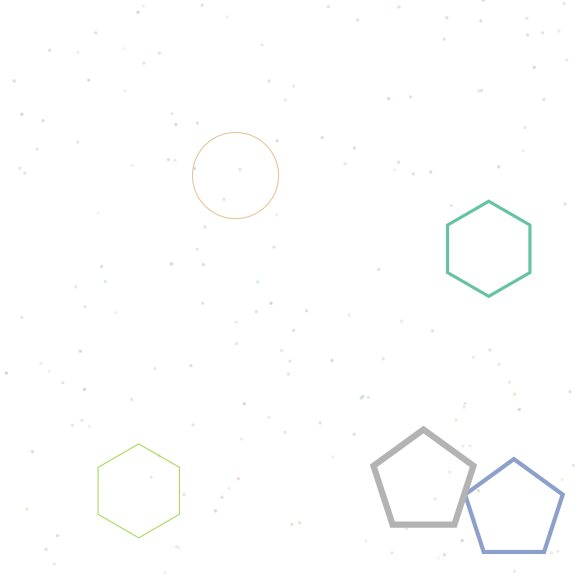[{"shape": "hexagon", "thickness": 1.5, "radius": 0.41, "center": [0.846, 0.568]}, {"shape": "pentagon", "thickness": 2, "radius": 0.44, "center": [0.89, 0.115]}, {"shape": "hexagon", "thickness": 0.5, "radius": 0.41, "center": [0.24, 0.149]}, {"shape": "circle", "thickness": 0.5, "radius": 0.37, "center": [0.408, 0.695]}, {"shape": "pentagon", "thickness": 3, "radius": 0.46, "center": [0.733, 0.164]}]